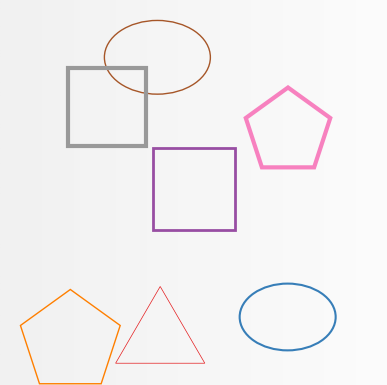[{"shape": "triangle", "thickness": 0.5, "radius": 0.66, "center": [0.413, 0.123]}, {"shape": "oval", "thickness": 1.5, "radius": 0.62, "center": [0.742, 0.177]}, {"shape": "square", "thickness": 2, "radius": 0.53, "center": [0.5, 0.509]}, {"shape": "pentagon", "thickness": 1, "radius": 0.68, "center": [0.181, 0.113]}, {"shape": "oval", "thickness": 1, "radius": 0.68, "center": [0.406, 0.851]}, {"shape": "pentagon", "thickness": 3, "radius": 0.57, "center": [0.743, 0.658]}, {"shape": "square", "thickness": 3, "radius": 0.51, "center": [0.276, 0.723]}]